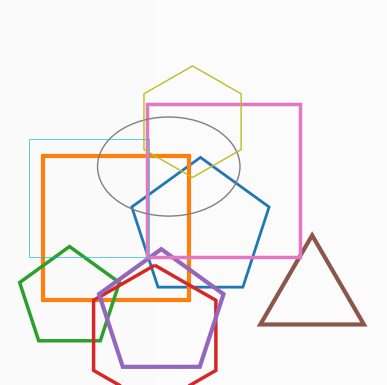[{"shape": "pentagon", "thickness": 2, "radius": 0.93, "center": [0.517, 0.405]}, {"shape": "square", "thickness": 3, "radius": 0.94, "center": [0.3, 0.407]}, {"shape": "pentagon", "thickness": 2.5, "radius": 0.68, "center": [0.179, 0.224]}, {"shape": "hexagon", "thickness": 2.5, "radius": 0.91, "center": [0.399, 0.129]}, {"shape": "pentagon", "thickness": 3, "radius": 0.84, "center": [0.416, 0.184]}, {"shape": "triangle", "thickness": 3, "radius": 0.77, "center": [0.806, 0.234]}, {"shape": "square", "thickness": 2.5, "radius": 0.99, "center": [0.577, 0.532]}, {"shape": "oval", "thickness": 1, "radius": 0.92, "center": [0.436, 0.567]}, {"shape": "hexagon", "thickness": 1, "radius": 0.72, "center": [0.497, 0.684]}, {"shape": "square", "thickness": 0.5, "radius": 0.77, "center": [0.23, 0.485]}]